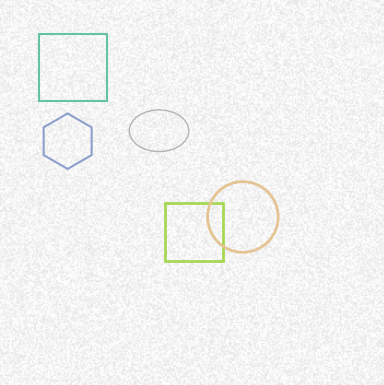[{"shape": "square", "thickness": 1.5, "radius": 0.44, "center": [0.19, 0.825]}, {"shape": "hexagon", "thickness": 1.5, "radius": 0.36, "center": [0.176, 0.633]}, {"shape": "square", "thickness": 2, "radius": 0.38, "center": [0.503, 0.396]}, {"shape": "circle", "thickness": 2, "radius": 0.46, "center": [0.631, 0.436]}, {"shape": "oval", "thickness": 1, "radius": 0.39, "center": [0.413, 0.66]}]